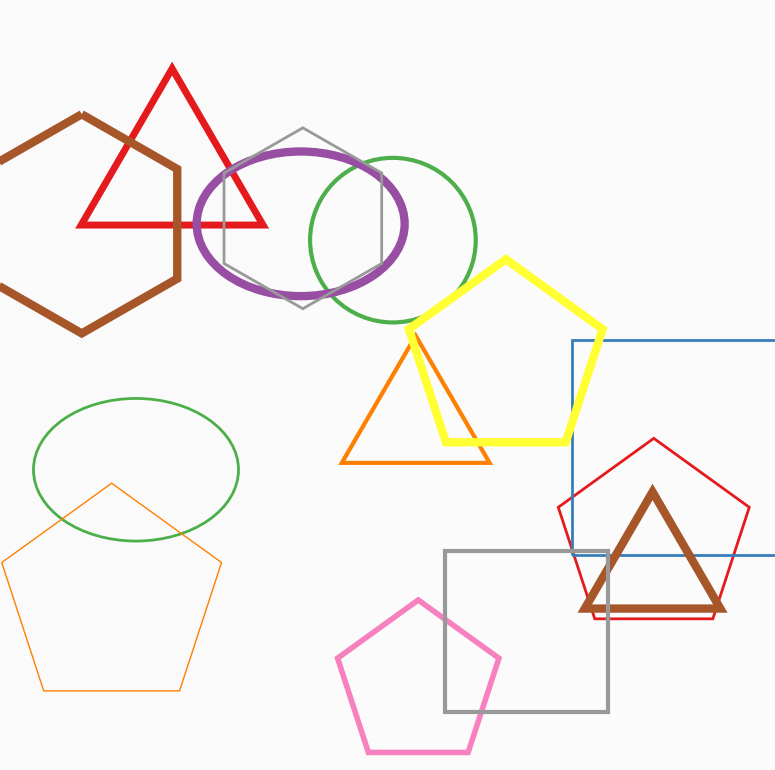[{"shape": "triangle", "thickness": 2.5, "radius": 0.68, "center": [0.222, 0.775]}, {"shape": "pentagon", "thickness": 1, "radius": 0.65, "center": [0.844, 0.301]}, {"shape": "square", "thickness": 1, "radius": 0.7, "center": [0.878, 0.419]}, {"shape": "oval", "thickness": 1, "radius": 0.66, "center": [0.175, 0.39]}, {"shape": "circle", "thickness": 1.5, "radius": 0.53, "center": [0.507, 0.688]}, {"shape": "oval", "thickness": 3, "radius": 0.67, "center": [0.388, 0.709]}, {"shape": "pentagon", "thickness": 0.5, "radius": 0.75, "center": [0.144, 0.223]}, {"shape": "triangle", "thickness": 1.5, "radius": 0.55, "center": [0.536, 0.454]}, {"shape": "pentagon", "thickness": 3, "radius": 0.66, "center": [0.653, 0.532]}, {"shape": "triangle", "thickness": 3, "radius": 0.51, "center": [0.842, 0.26]}, {"shape": "hexagon", "thickness": 3, "radius": 0.71, "center": [0.105, 0.709]}, {"shape": "pentagon", "thickness": 2, "radius": 0.55, "center": [0.54, 0.111]}, {"shape": "square", "thickness": 1.5, "radius": 0.52, "center": [0.68, 0.18]}, {"shape": "hexagon", "thickness": 1, "radius": 0.59, "center": [0.391, 0.717]}]